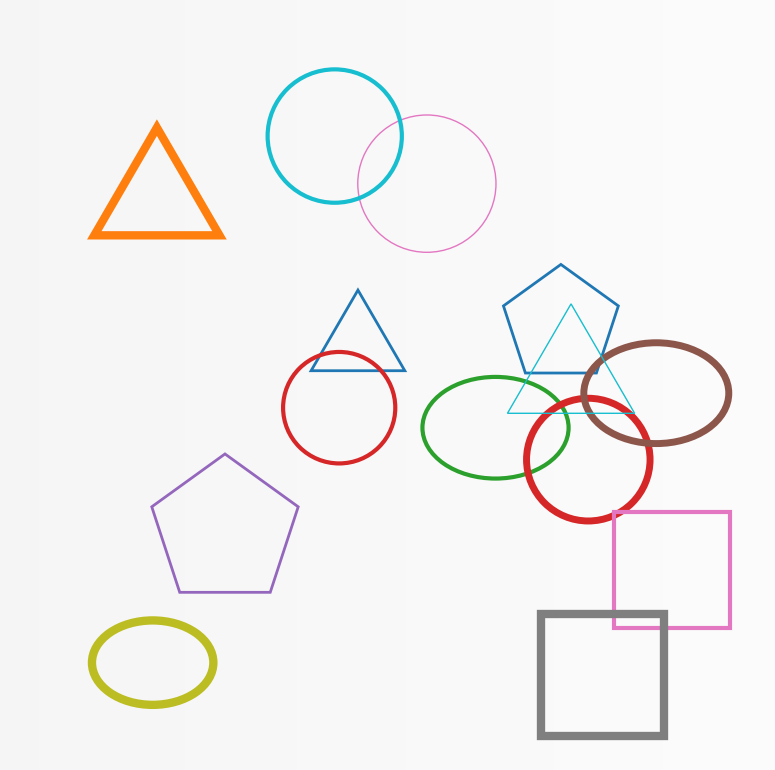[{"shape": "triangle", "thickness": 1, "radius": 0.35, "center": [0.462, 0.553]}, {"shape": "pentagon", "thickness": 1, "radius": 0.39, "center": [0.724, 0.579]}, {"shape": "triangle", "thickness": 3, "radius": 0.47, "center": [0.202, 0.741]}, {"shape": "oval", "thickness": 1.5, "radius": 0.47, "center": [0.639, 0.445]}, {"shape": "circle", "thickness": 1.5, "radius": 0.36, "center": [0.438, 0.471]}, {"shape": "circle", "thickness": 2.5, "radius": 0.4, "center": [0.759, 0.403]}, {"shape": "pentagon", "thickness": 1, "radius": 0.5, "center": [0.29, 0.311]}, {"shape": "oval", "thickness": 2.5, "radius": 0.47, "center": [0.847, 0.489]}, {"shape": "circle", "thickness": 0.5, "radius": 0.45, "center": [0.551, 0.761]}, {"shape": "square", "thickness": 1.5, "radius": 0.37, "center": [0.867, 0.26]}, {"shape": "square", "thickness": 3, "radius": 0.4, "center": [0.778, 0.123]}, {"shape": "oval", "thickness": 3, "radius": 0.39, "center": [0.197, 0.139]}, {"shape": "circle", "thickness": 1.5, "radius": 0.43, "center": [0.432, 0.823]}, {"shape": "triangle", "thickness": 0.5, "radius": 0.47, "center": [0.737, 0.511]}]